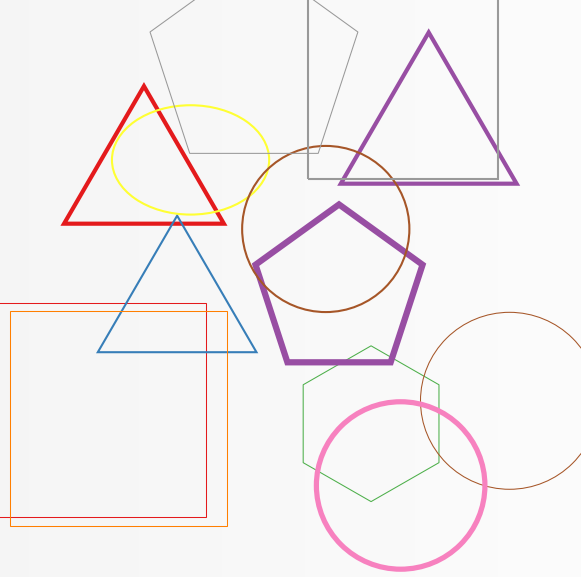[{"shape": "triangle", "thickness": 2, "radius": 0.79, "center": [0.248, 0.691]}, {"shape": "square", "thickness": 0.5, "radius": 0.92, "center": [0.17, 0.289]}, {"shape": "triangle", "thickness": 1, "radius": 0.79, "center": [0.305, 0.468]}, {"shape": "hexagon", "thickness": 0.5, "radius": 0.67, "center": [0.638, 0.265]}, {"shape": "triangle", "thickness": 2, "radius": 0.87, "center": [0.738, 0.768]}, {"shape": "pentagon", "thickness": 3, "radius": 0.76, "center": [0.583, 0.494]}, {"shape": "square", "thickness": 0.5, "radius": 0.93, "center": [0.204, 0.275]}, {"shape": "oval", "thickness": 1, "radius": 0.68, "center": [0.328, 0.722]}, {"shape": "circle", "thickness": 0.5, "radius": 0.77, "center": [0.877, 0.305]}, {"shape": "circle", "thickness": 1, "radius": 0.72, "center": [0.56, 0.603]}, {"shape": "circle", "thickness": 2.5, "radius": 0.72, "center": [0.689, 0.158]}, {"shape": "square", "thickness": 1, "radius": 0.81, "center": [0.693, 0.853]}, {"shape": "pentagon", "thickness": 0.5, "radius": 0.94, "center": [0.437, 0.886]}]